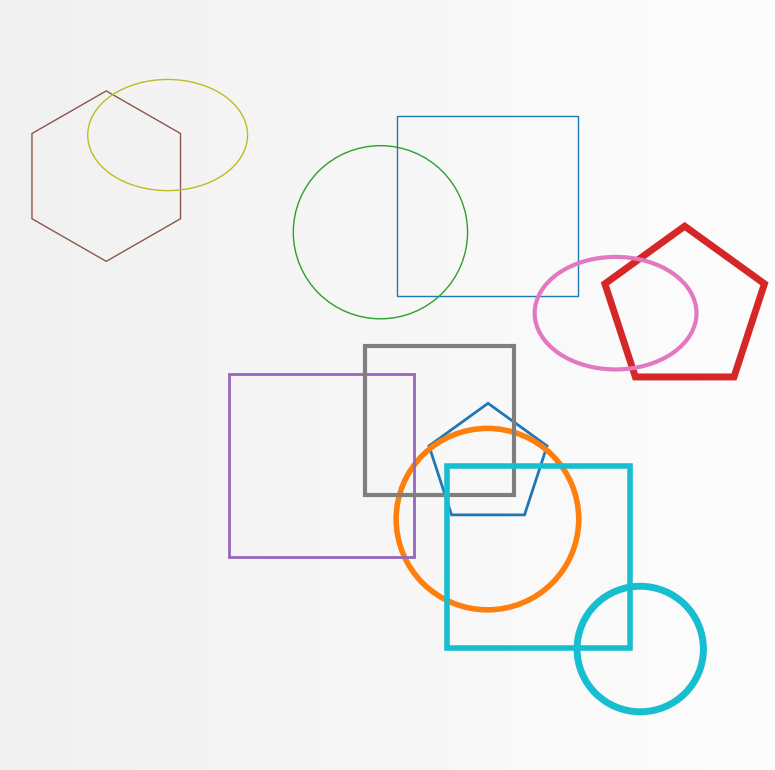[{"shape": "square", "thickness": 0.5, "radius": 0.58, "center": [0.629, 0.732]}, {"shape": "pentagon", "thickness": 1, "radius": 0.4, "center": [0.63, 0.396]}, {"shape": "circle", "thickness": 2, "radius": 0.59, "center": [0.629, 0.326]}, {"shape": "circle", "thickness": 0.5, "radius": 0.56, "center": [0.491, 0.698]}, {"shape": "pentagon", "thickness": 2.5, "radius": 0.54, "center": [0.883, 0.598]}, {"shape": "square", "thickness": 1, "radius": 0.59, "center": [0.415, 0.395]}, {"shape": "hexagon", "thickness": 0.5, "radius": 0.55, "center": [0.137, 0.771]}, {"shape": "oval", "thickness": 1.5, "radius": 0.52, "center": [0.794, 0.593]}, {"shape": "square", "thickness": 1.5, "radius": 0.48, "center": [0.567, 0.454]}, {"shape": "oval", "thickness": 0.5, "radius": 0.52, "center": [0.216, 0.825]}, {"shape": "circle", "thickness": 2.5, "radius": 0.41, "center": [0.826, 0.157]}, {"shape": "square", "thickness": 2, "radius": 0.59, "center": [0.695, 0.277]}]